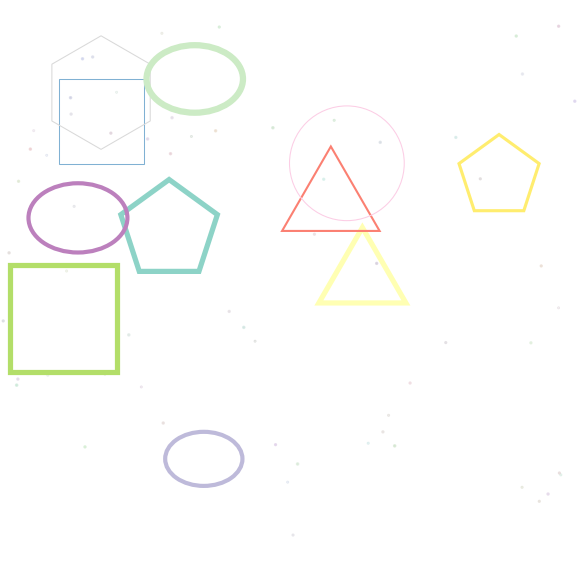[{"shape": "pentagon", "thickness": 2.5, "radius": 0.44, "center": [0.293, 0.6]}, {"shape": "triangle", "thickness": 2.5, "radius": 0.44, "center": [0.628, 0.518]}, {"shape": "oval", "thickness": 2, "radius": 0.33, "center": [0.353, 0.205]}, {"shape": "triangle", "thickness": 1, "radius": 0.49, "center": [0.573, 0.648]}, {"shape": "square", "thickness": 0.5, "radius": 0.37, "center": [0.176, 0.789]}, {"shape": "square", "thickness": 2.5, "radius": 0.46, "center": [0.11, 0.448]}, {"shape": "circle", "thickness": 0.5, "radius": 0.5, "center": [0.601, 0.716]}, {"shape": "hexagon", "thickness": 0.5, "radius": 0.49, "center": [0.175, 0.839]}, {"shape": "oval", "thickness": 2, "radius": 0.43, "center": [0.135, 0.622]}, {"shape": "oval", "thickness": 3, "radius": 0.42, "center": [0.337, 0.862]}, {"shape": "pentagon", "thickness": 1.5, "radius": 0.36, "center": [0.864, 0.693]}]